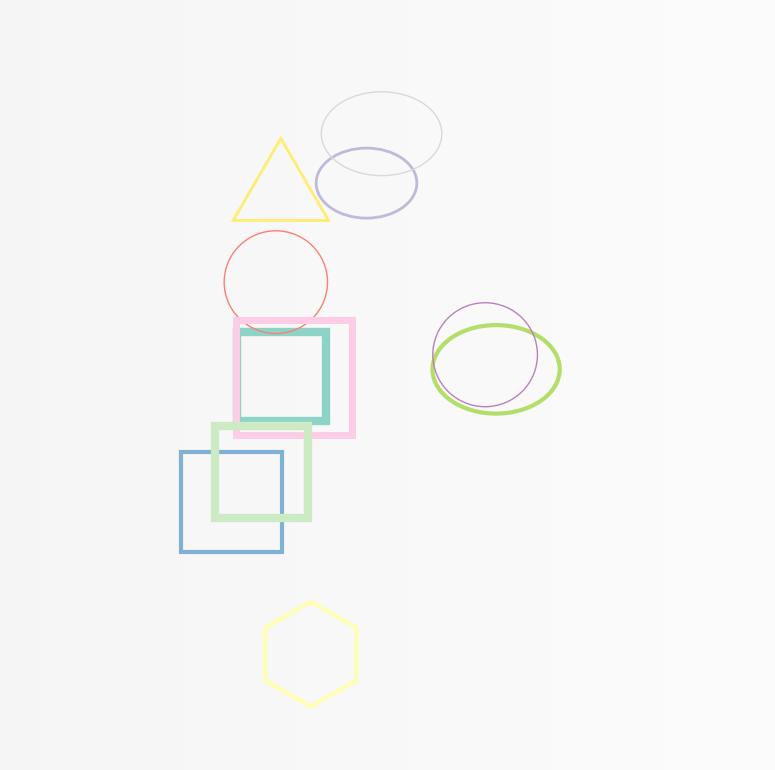[{"shape": "square", "thickness": 3, "radius": 0.29, "center": [0.363, 0.511]}, {"shape": "hexagon", "thickness": 1.5, "radius": 0.34, "center": [0.401, 0.15]}, {"shape": "oval", "thickness": 1, "radius": 0.32, "center": [0.473, 0.762]}, {"shape": "circle", "thickness": 0.5, "radius": 0.33, "center": [0.356, 0.634]}, {"shape": "square", "thickness": 1.5, "radius": 0.32, "center": [0.299, 0.348]}, {"shape": "oval", "thickness": 1.5, "radius": 0.41, "center": [0.64, 0.52]}, {"shape": "square", "thickness": 2.5, "radius": 0.37, "center": [0.379, 0.51]}, {"shape": "oval", "thickness": 0.5, "radius": 0.39, "center": [0.492, 0.826]}, {"shape": "circle", "thickness": 0.5, "radius": 0.34, "center": [0.626, 0.539]}, {"shape": "square", "thickness": 3, "radius": 0.3, "center": [0.338, 0.388]}, {"shape": "triangle", "thickness": 1, "radius": 0.36, "center": [0.362, 0.749]}]